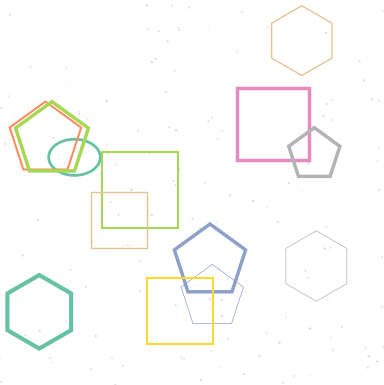[{"shape": "oval", "thickness": 2, "radius": 0.34, "center": [0.193, 0.591]}, {"shape": "hexagon", "thickness": 3, "radius": 0.48, "center": [0.102, 0.19]}, {"shape": "pentagon", "thickness": 1.5, "radius": 0.49, "center": [0.118, 0.639]}, {"shape": "pentagon", "thickness": 0.5, "radius": 0.43, "center": [0.551, 0.228]}, {"shape": "pentagon", "thickness": 2.5, "radius": 0.49, "center": [0.545, 0.321]}, {"shape": "square", "thickness": 2.5, "radius": 0.47, "center": [0.71, 0.678]}, {"shape": "square", "thickness": 1.5, "radius": 0.5, "center": [0.364, 0.507]}, {"shape": "pentagon", "thickness": 2.5, "radius": 0.5, "center": [0.135, 0.637]}, {"shape": "square", "thickness": 1.5, "radius": 0.43, "center": [0.467, 0.193]}, {"shape": "hexagon", "thickness": 1, "radius": 0.45, "center": [0.784, 0.894]}, {"shape": "square", "thickness": 1, "radius": 0.37, "center": [0.31, 0.428]}, {"shape": "hexagon", "thickness": 0.5, "radius": 0.46, "center": [0.822, 0.309]}, {"shape": "pentagon", "thickness": 2.5, "radius": 0.35, "center": [0.816, 0.598]}]